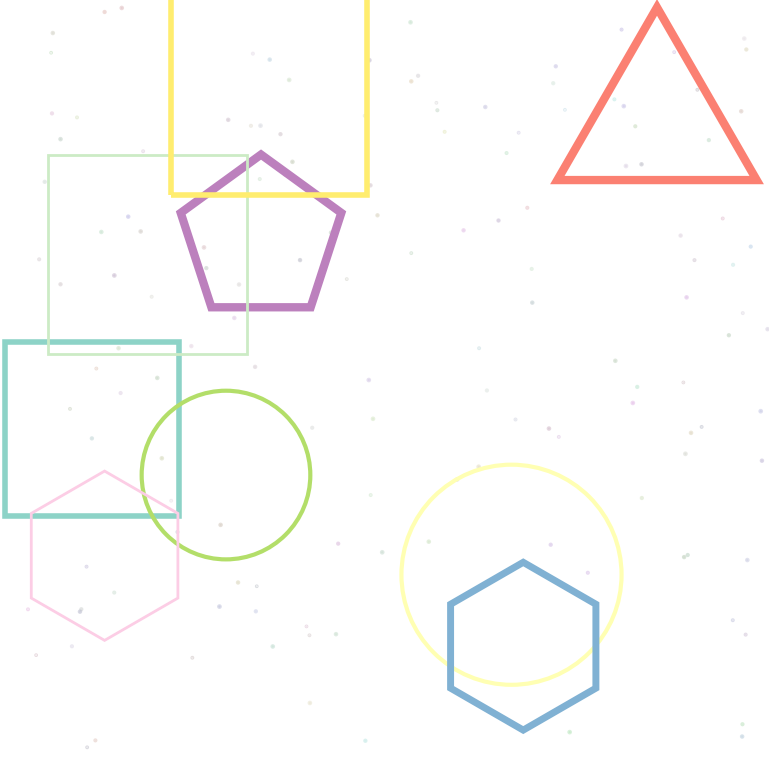[{"shape": "square", "thickness": 2, "radius": 0.57, "center": [0.12, 0.443]}, {"shape": "circle", "thickness": 1.5, "radius": 0.71, "center": [0.664, 0.254]}, {"shape": "triangle", "thickness": 3, "radius": 0.75, "center": [0.853, 0.841]}, {"shape": "hexagon", "thickness": 2.5, "radius": 0.54, "center": [0.68, 0.161]}, {"shape": "circle", "thickness": 1.5, "radius": 0.55, "center": [0.293, 0.383]}, {"shape": "hexagon", "thickness": 1, "radius": 0.55, "center": [0.136, 0.278]}, {"shape": "pentagon", "thickness": 3, "radius": 0.55, "center": [0.339, 0.69]}, {"shape": "square", "thickness": 1, "radius": 0.65, "center": [0.192, 0.67]}, {"shape": "square", "thickness": 2, "radius": 0.64, "center": [0.349, 0.874]}]